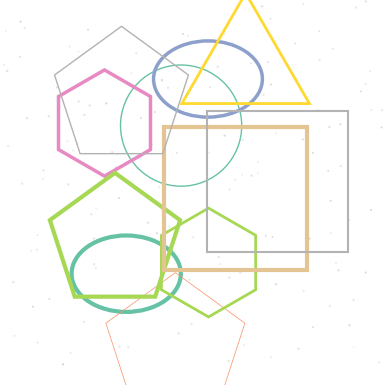[{"shape": "oval", "thickness": 3, "radius": 0.71, "center": [0.328, 0.289]}, {"shape": "circle", "thickness": 1, "radius": 0.79, "center": [0.47, 0.674]}, {"shape": "pentagon", "thickness": 0.5, "radius": 0.95, "center": [0.455, 0.102]}, {"shape": "oval", "thickness": 2.5, "radius": 0.71, "center": [0.54, 0.795]}, {"shape": "hexagon", "thickness": 2.5, "radius": 0.69, "center": [0.271, 0.68]}, {"shape": "pentagon", "thickness": 3, "radius": 0.89, "center": [0.299, 0.373]}, {"shape": "hexagon", "thickness": 2, "radius": 0.71, "center": [0.542, 0.318]}, {"shape": "triangle", "thickness": 2, "radius": 0.96, "center": [0.638, 0.827]}, {"shape": "square", "thickness": 3, "radius": 0.93, "center": [0.612, 0.485]}, {"shape": "pentagon", "thickness": 1, "radius": 0.91, "center": [0.316, 0.749]}, {"shape": "square", "thickness": 1.5, "radius": 0.91, "center": [0.72, 0.529]}]